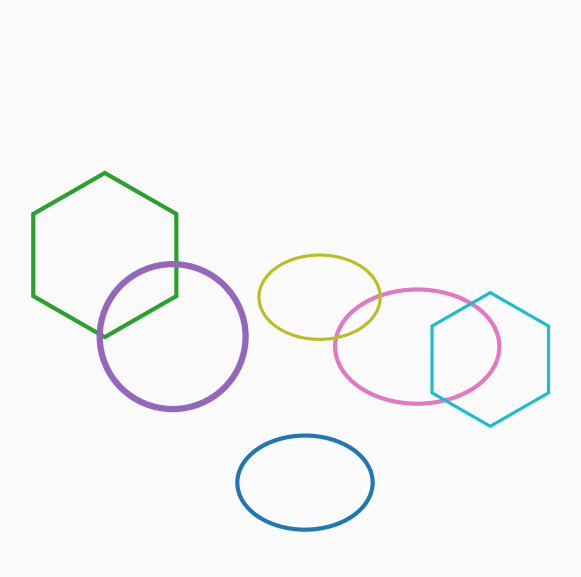[{"shape": "oval", "thickness": 2, "radius": 0.58, "center": [0.525, 0.163]}, {"shape": "hexagon", "thickness": 2, "radius": 0.71, "center": [0.18, 0.558]}, {"shape": "circle", "thickness": 3, "radius": 0.63, "center": [0.297, 0.416]}, {"shape": "oval", "thickness": 2, "radius": 0.71, "center": [0.718, 0.399]}, {"shape": "oval", "thickness": 1.5, "radius": 0.52, "center": [0.55, 0.484]}, {"shape": "hexagon", "thickness": 1.5, "radius": 0.58, "center": [0.843, 0.377]}]